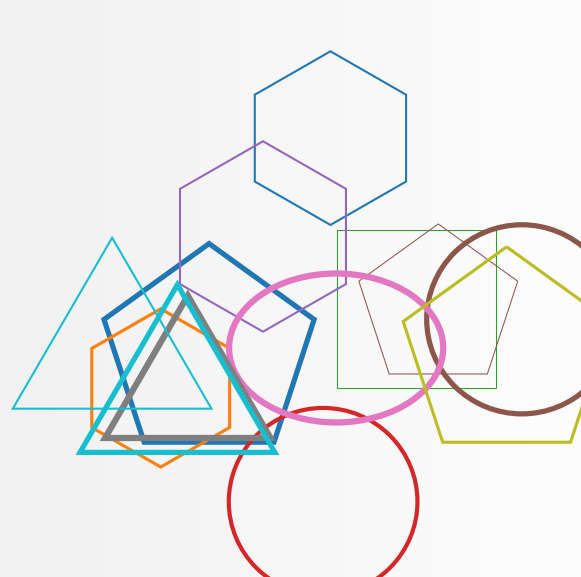[{"shape": "hexagon", "thickness": 1, "radius": 0.75, "center": [0.568, 0.76]}, {"shape": "pentagon", "thickness": 2.5, "radius": 0.95, "center": [0.36, 0.387]}, {"shape": "hexagon", "thickness": 1.5, "radius": 0.68, "center": [0.276, 0.327]}, {"shape": "square", "thickness": 0.5, "radius": 0.69, "center": [0.717, 0.464]}, {"shape": "circle", "thickness": 2, "radius": 0.81, "center": [0.556, 0.13]}, {"shape": "hexagon", "thickness": 1, "radius": 0.82, "center": [0.452, 0.59]}, {"shape": "circle", "thickness": 2.5, "radius": 0.82, "center": [0.898, 0.446]}, {"shape": "pentagon", "thickness": 0.5, "radius": 0.72, "center": [0.754, 0.468]}, {"shape": "oval", "thickness": 3, "radius": 0.92, "center": [0.578, 0.397]}, {"shape": "triangle", "thickness": 3, "radius": 0.82, "center": [0.323, 0.323]}, {"shape": "pentagon", "thickness": 1.5, "radius": 0.94, "center": [0.872, 0.385]}, {"shape": "triangle", "thickness": 1, "radius": 0.99, "center": [0.193, 0.39]}, {"shape": "triangle", "thickness": 2.5, "radius": 0.97, "center": [0.305, 0.313]}]